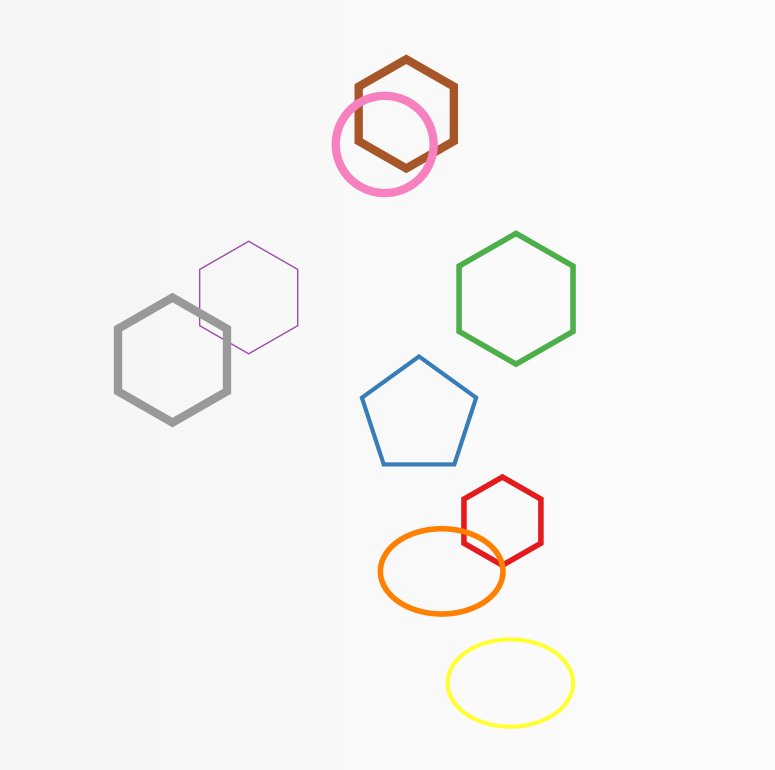[{"shape": "hexagon", "thickness": 2, "radius": 0.29, "center": [0.648, 0.323]}, {"shape": "pentagon", "thickness": 1.5, "radius": 0.39, "center": [0.541, 0.46]}, {"shape": "hexagon", "thickness": 2, "radius": 0.42, "center": [0.666, 0.612]}, {"shape": "hexagon", "thickness": 0.5, "radius": 0.37, "center": [0.321, 0.614]}, {"shape": "oval", "thickness": 2, "radius": 0.4, "center": [0.57, 0.258]}, {"shape": "oval", "thickness": 1.5, "radius": 0.4, "center": [0.659, 0.113]}, {"shape": "hexagon", "thickness": 3, "radius": 0.35, "center": [0.524, 0.852]}, {"shape": "circle", "thickness": 3, "radius": 0.32, "center": [0.496, 0.812]}, {"shape": "hexagon", "thickness": 3, "radius": 0.41, "center": [0.223, 0.532]}]